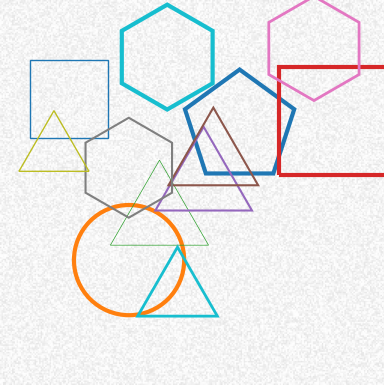[{"shape": "pentagon", "thickness": 3, "radius": 0.75, "center": [0.622, 0.67]}, {"shape": "square", "thickness": 1, "radius": 0.51, "center": [0.179, 0.742]}, {"shape": "circle", "thickness": 3, "radius": 0.72, "center": [0.335, 0.324]}, {"shape": "triangle", "thickness": 0.5, "radius": 0.74, "center": [0.414, 0.437]}, {"shape": "square", "thickness": 3, "radius": 0.7, "center": [0.864, 0.686]}, {"shape": "triangle", "thickness": 1.5, "radius": 0.72, "center": [0.529, 0.526]}, {"shape": "triangle", "thickness": 1.5, "radius": 0.67, "center": [0.554, 0.586]}, {"shape": "hexagon", "thickness": 2, "radius": 0.68, "center": [0.815, 0.874]}, {"shape": "hexagon", "thickness": 1.5, "radius": 0.65, "center": [0.335, 0.564]}, {"shape": "triangle", "thickness": 1, "radius": 0.53, "center": [0.14, 0.608]}, {"shape": "hexagon", "thickness": 3, "radius": 0.68, "center": [0.434, 0.852]}, {"shape": "triangle", "thickness": 2, "radius": 0.6, "center": [0.461, 0.239]}]